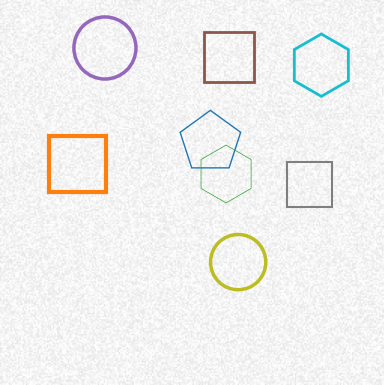[{"shape": "pentagon", "thickness": 1, "radius": 0.41, "center": [0.547, 0.631]}, {"shape": "square", "thickness": 3, "radius": 0.37, "center": [0.201, 0.573]}, {"shape": "hexagon", "thickness": 0.5, "radius": 0.38, "center": [0.587, 0.548]}, {"shape": "circle", "thickness": 2.5, "radius": 0.4, "center": [0.273, 0.875]}, {"shape": "square", "thickness": 2, "radius": 0.32, "center": [0.594, 0.852]}, {"shape": "square", "thickness": 1.5, "radius": 0.3, "center": [0.804, 0.52]}, {"shape": "circle", "thickness": 2.5, "radius": 0.36, "center": [0.619, 0.319]}, {"shape": "hexagon", "thickness": 2, "radius": 0.41, "center": [0.835, 0.831]}]